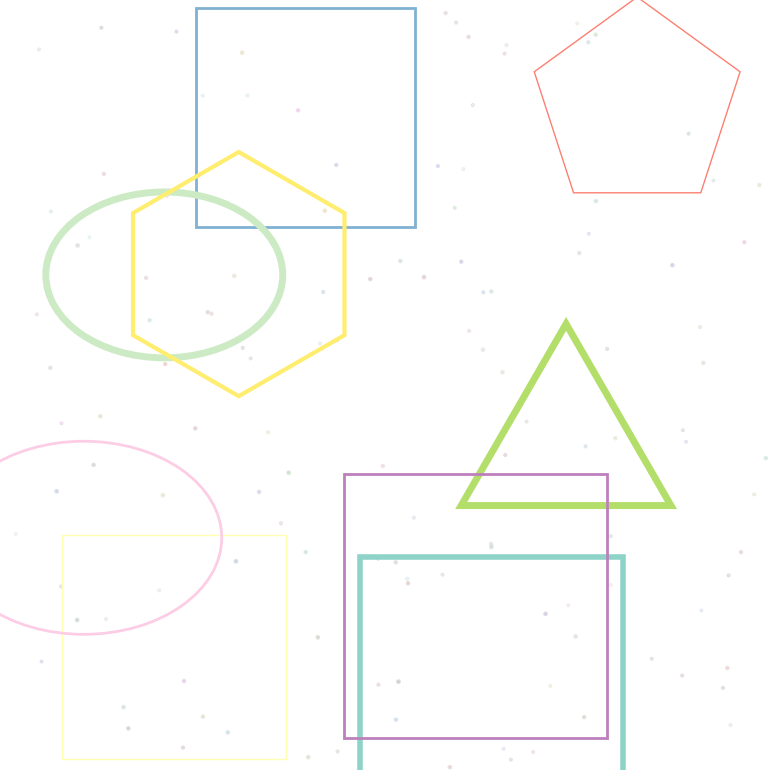[{"shape": "square", "thickness": 2, "radius": 0.85, "center": [0.638, 0.106]}, {"shape": "square", "thickness": 0.5, "radius": 0.73, "center": [0.226, 0.16]}, {"shape": "pentagon", "thickness": 0.5, "radius": 0.7, "center": [0.828, 0.863]}, {"shape": "square", "thickness": 1, "radius": 0.71, "center": [0.397, 0.848]}, {"shape": "triangle", "thickness": 2.5, "radius": 0.79, "center": [0.735, 0.422]}, {"shape": "oval", "thickness": 1, "radius": 0.9, "center": [0.109, 0.302]}, {"shape": "square", "thickness": 1, "radius": 0.86, "center": [0.618, 0.213]}, {"shape": "oval", "thickness": 2.5, "radius": 0.77, "center": [0.213, 0.643]}, {"shape": "hexagon", "thickness": 1.5, "radius": 0.79, "center": [0.31, 0.644]}]